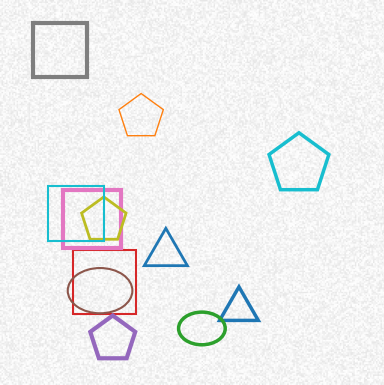[{"shape": "triangle", "thickness": 2, "radius": 0.32, "center": [0.431, 0.342]}, {"shape": "triangle", "thickness": 2.5, "radius": 0.29, "center": [0.621, 0.197]}, {"shape": "pentagon", "thickness": 1, "radius": 0.3, "center": [0.367, 0.697]}, {"shape": "oval", "thickness": 2.5, "radius": 0.3, "center": [0.524, 0.147]}, {"shape": "square", "thickness": 1.5, "radius": 0.41, "center": [0.272, 0.267]}, {"shape": "pentagon", "thickness": 3, "radius": 0.31, "center": [0.293, 0.119]}, {"shape": "oval", "thickness": 1.5, "radius": 0.42, "center": [0.26, 0.245]}, {"shape": "square", "thickness": 3, "radius": 0.38, "center": [0.238, 0.432]}, {"shape": "square", "thickness": 3, "radius": 0.35, "center": [0.156, 0.87]}, {"shape": "pentagon", "thickness": 2, "radius": 0.3, "center": [0.27, 0.428]}, {"shape": "square", "thickness": 1.5, "radius": 0.36, "center": [0.197, 0.445]}, {"shape": "pentagon", "thickness": 2.5, "radius": 0.41, "center": [0.776, 0.573]}]